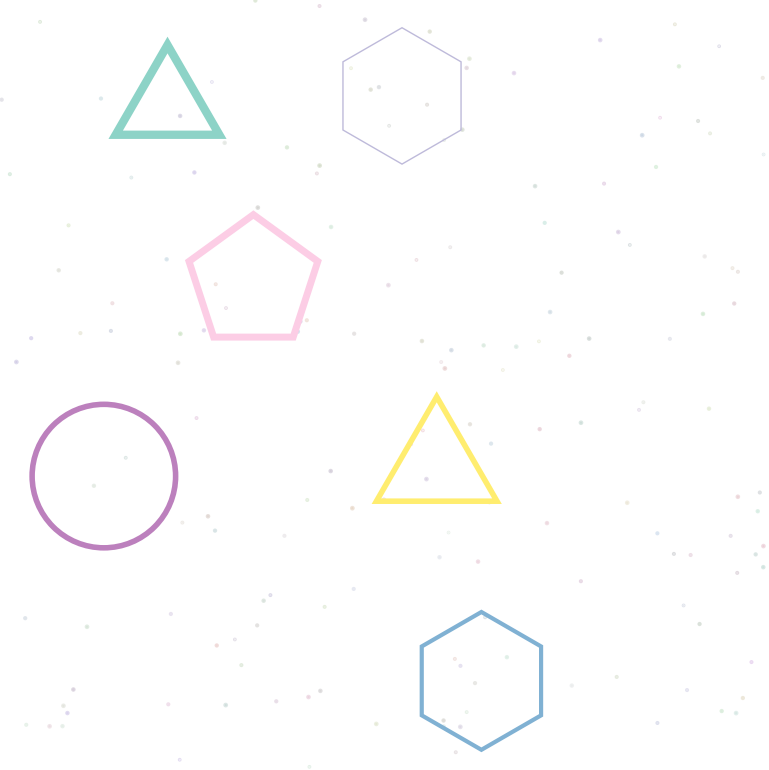[{"shape": "triangle", "thickness": 3, "radius": 0.39, "center": [0.218, 0.864]}, {"shape": "hexagon", "thickness": 0.5, "radius": 0.44, "center": [0.522, 0.875]}, {"shape": "hexagon", "thickness": 1.5, "radius": 0.45, "center": [0.625, 0.116]}, {"shape": "pentagon", "thickness": 2.5, "radius": 0.44, "center": [0.329, 0.633]}, {"shape": "circle", "thickness": 2, "radius": 0.47, "center": [0.135, 0.382]}, {"shape": "triangle", "thickness": 2, "radius": 0.45, "center": [0.567, 0.394]}]